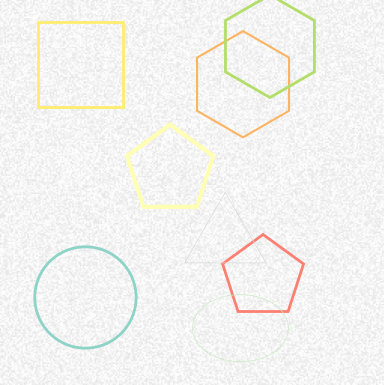[{"shape": "circle", "thickness": 2, "radius": 0.66, "center": [0.222, 0.227]}, {"shape": "pentagon", "thickness": 3, "radius": 0.59, "center": [0.442, 0.558]}, {"shape": "pentagon", "thickness": 2, "radius": 0.55, "center": [0.683, 0.28]}, {"shape": "hexagon", "thickness": 1.5, "radius": 0.69, "center": [0.631, 0.781]}, {"shape": "hexagon", "thickness": 2, "radius": 0.67, "center": [0.701, 0.88]}, {"shape": "triangle", "thickness": 0.5, "radius": 0.61, "center": [0.585, 0.378]}, {"shape": "oval", "thickness": 0.5, "radius": 0.62, "center": [0.625, 0.148]}, {"shape": "square", "thickness": 2, "radius": 0.55, "center": [0.21, 0.833]}]